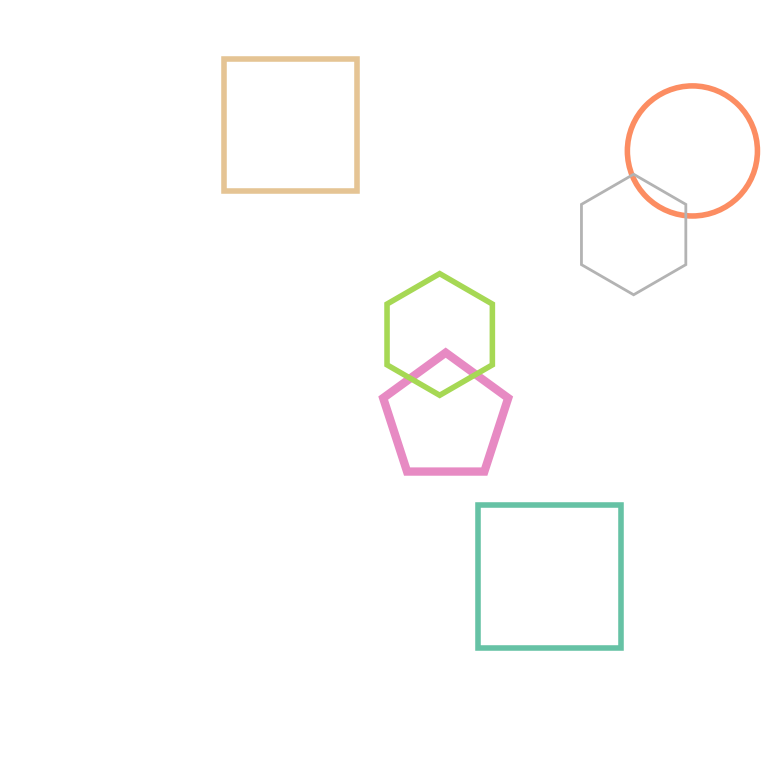[{"shape": "square", "thickness": 2, "radius": 0.46, "center": [0.714, 0.251]}, {"shape": "circle", "thickness": 2, "radius": 0.42, "center": [0.899, 0.804]}, {"shape": "pentagon", "thickness": 3, "radius": 0.43, "center": [0.579, 0.457]}, {"shape": "hexagon", "thickness": 2, "radius": 0.39, "center": [0.571, 0.566]}, {"shape": "square", "thickness": 2, "radius": 0.43, "center": [0.377, 0.837]}, {"shape": "hexagon", "thickness": 1, "radius": 0.39, "center": [0.823, 0.695]}]